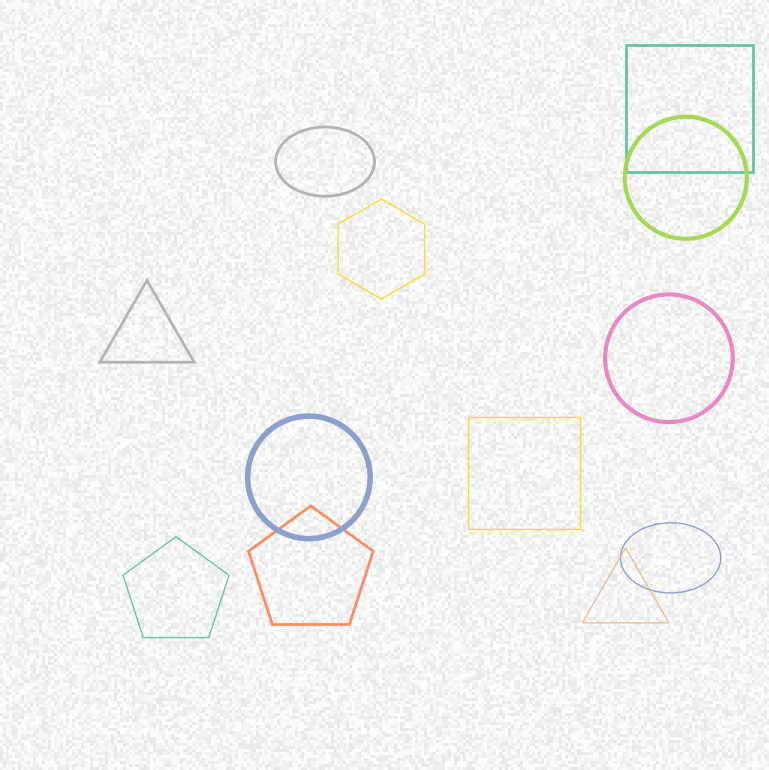[{"shape": "pentagon", "thickness": 0.5, "radius": 0.36, "center": [0.229, 0.231]}, {"shape": "square", "thickness": 1, "radius": 0.41, "center": [0.895, 0.859]}, {"shape": "pentagon", "thickness": 1, "radius": 0.43, "center": [0.404, 0.258]}, {"shape": "oval", "thickness": 0.5, "radius": 0.33, "center": [0.871, 0.276]}, {"shape": "circle", "thickness": 2, "radius": 0.4, "center": [0.401, 0.38]}, {"shape": "circle", "thickness": 1.5, "radius": 0.41, "center": [0.869, 0.535]}, {"shape": "circle", "thickness": 1.5, "radius": 0.4, "center": [0.891, 0.769]}, {"shape": "hexagon", "thickness": 0.5, "radius": 0.32, "center": [0.495, 0.676]}, {"shape": "square", "thickness": 0.5, "radius": 0.36, "center": [0.681, 0.386]}, {"shape": "triangle", "thickness": 0.5, "radius": 0.32, "center": [0.812, 0.224]}, {"shape": "oval", "thickness": 1, "radius": 0.32, "center": [0.422, 0.79]}, {"shape": "triangle", "thickness": 1, "radius": 0.35, "center": [0.191, 0.565]}]